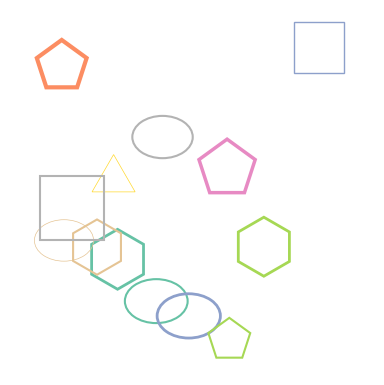[{"shape": "hexagon", "thickness": 2, "radius": 0.39, "center": [0.305, 0.327]}, {"shape": "oval", "thickness": 1.5, "radius": 0.41, "center": [0.406, 0.218]}, {"shape": "pentagon", "thickness": 3, "radius": 0.34, "center": [0.16, 0.828]}, {"shape": "square", "thickness": 1, "radius": 0.33, "center": [0.828, 0.877]}, {"shape": "oval", "thickness": 2, "radius": 0.41, "center": [0.49, 0.179]}, {"shape": "pentagon", "thickness": 2.5, "radius": 0.38, "center": [0.59, 0.562]}, {"shape": "hexagon", "thickness": 2, "radius": 0.38, "center": [0.685, 0.359]}, {"shape": "pentagon", "thickness": 1.5, "radius": 0.29, "center": [0.596, 0.117]}, {"shape": "triangle", "thickness": 0.5, "radius": 0.32, "center": [0.295, 0.534]}, {"shape": "oval", "thickness": 0.5, "radius": 0.38, "center": [0.166, 0.375]}, {"shape": "hexagon", "thickness": 1.5, "radius": 0.36, "center": [0.252, 0.358]}, {"shape": "oval", "thickness": 1.5, "radius": 0.39, "center": [0.422, 0.644]}, {"shape": "square", "thickness": 1.5, "radius": 0.42, "center": [0.188, 0.46]}]